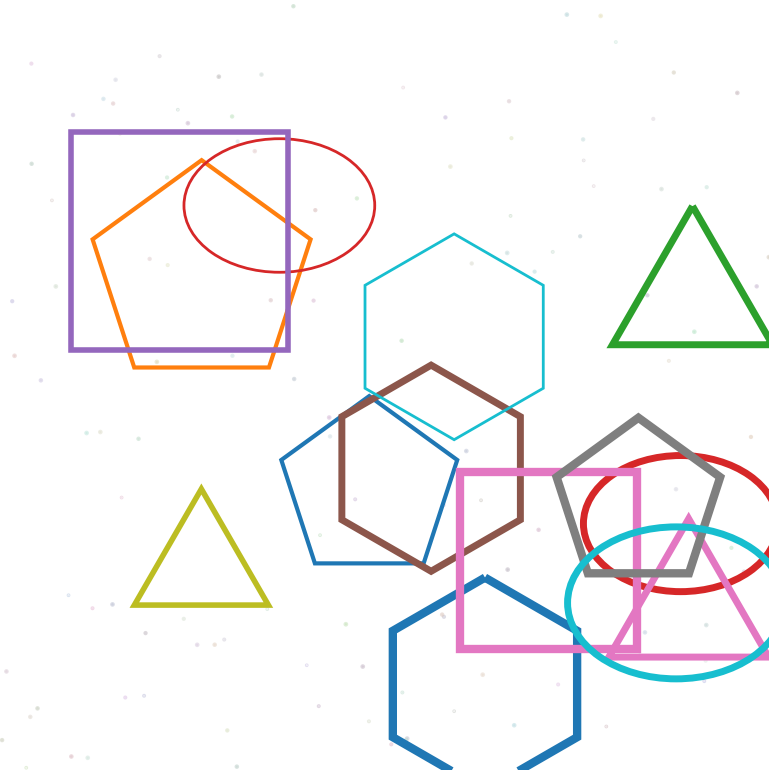[{"shape": "hexagon", "thickness": 3, "radius": 0.69, "center": [0.63, 0.112]}, {"shape": "pentagon", "thickness": 1.5, "radius": 0.6, "center": [0.48, 0.366]}, {"shape": "pentagon", "thickness": 1.5, "radius": 0.74, "center": [0.262, 0.643]}, {"shape": "triangle", "thickness": 2.5, "radius": 0.6, "center": [0.899, 0.612]}, {"shape": "oval", "thickness": 1, "radius": 0.62, "center": [0.363, 0.733]}, {"shape": "oval", "thickness": 2.5, "radius": 0.63, "center": [0.884, 0.32]}, {"shape": "square", "thickness": 2, "radius": 0.71, "center": [0.233, 0.687]}, {"shape": "hexagon", "thickness": 2.5, "radius": 0.67, "center": [0.56, 0.392]}, {"shape": "square", "thickness": 3, "radius": 0.57, "center": [0.713, 0.272]}, {"shape": "triangle", "thickness": 2.5, "radius": 0.6, "center": [0.894, 0.207]}, {"shape": "pentagon", "thickness": 3, "radius": 0.56, "center": [0.829, 0.346]}, {"shape": "triangle", "thickness": 2, "radius": 0.5, "center": [0.262, 0.264]}, {"shape": "hexagon", "thickness": 1, "radius": 0.67, "center": [0.59, 0.563]}, {"shape": "oval", "thickness": 2.5, "radius": 0.7, "center": [0.878, 0.217]}]